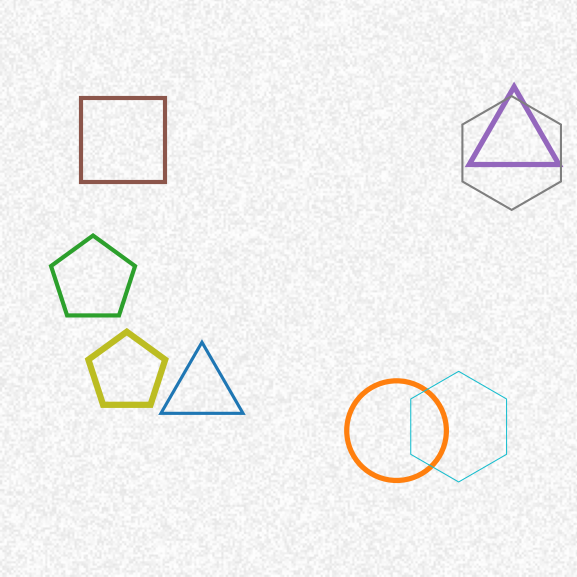[{"shape": "triangle", "thickness": 1.5, "radius": 0.41, "center": [0.35, 0.324]}, {"shape": "circle", "thickness": 2.5, "radius": 0.43, "center": [0.687, 0.253]}, {"shape": "pentagon", "thickness": 2, "radius": 0.38, "center": [0.161, 0.515]}, {"shape": "triangle", "thickness": 2.5, "radius": 0.45, "center": [0.89, 0.759]}, {"shape": "square", "thickness": 2, "radius": 0.37, "center": [0.213, 0.757]}, {"shape": "hexagon", "thickness": 1, "radius": 0.49, "center": [0.886, 0.734]}, {"shape": "pentagon", "thickness": 3, "radius": 0.35, "center": [0.22, 0.355]}, {"shape": "hexagon", "thickness": 0.5, "radius": 0.48, "center": [0.794, 0.26]}]